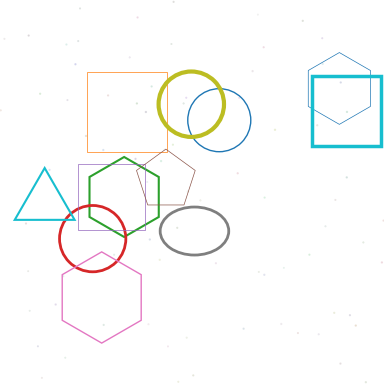[{"shape": "circle", "thickness": 1, "radius": 0.41, "center": [0.57, 0.688]}, {"shape": "hexagon", "thickness": 0.5, "radius": 0.47, "center": [0.881, 0.77]}, {"shape": "square", "thickness": 0.5, "radius": 0.52, "center": [0.33, 0.708]}, {"shape": "hexagon", "thickness": 1.5, "radius": 0.52, "center": [0.322, 0.488]}, {"shape": "circle", "thickness": 2, "radius": 0.43, "center": [0.241, 0.38]}, {"shape": "square", "thickness": 0.5, "radius": 0.43, "center": [0.289, 0.489]}, {"shape": "pentagon", "thickness": 0.5, "radius": 0.4, "center": [0.431, 0.532]}, {"shape": "hexagon", "thickness": 1, "radius": 0.59, "center": [0.264, 0.227]}, {"shape": "oval", "thickness": 2, "radius": 0.45, "center": [0.505, 0.4]}, {"shape": "circle", "thickness": 3, "radius": 0.42, "center": [0.497, 0.729]}, {"shape": "triangle", "thickness": 1.5, "radius": 0.45, "center": [0.116, 0.474]}, {"shape": "square", "thickness": 2.5, "radius": 0.45, "center": [0.9, 0.711]}]